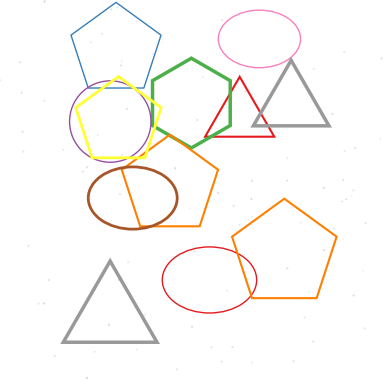[{"shape": "triangle", "thickness": 1.5, "radius": 0.52, "center": [0.623, 0.697]}, {"shape": "oval", "thickness": 1, "radius": 0.61, "center": [0.544, 0.273]}, {"shape": "pentagon", "thickness": 1, "radius": 0.61, "center": [0.301, 0.871]}, {"shape": "hexagon", "thickness": 2.5, "radius": 0.58, "center": [0.497, 0.732]}, {"shape": "circle", "thickness": 1, "radius": 0.53, "center": [0.286, 0.684]}, {"shape": "pentagon", "thickness": 1.5, "radius": 0.71, "center": [0.739, 0.341]}, {"shape": "pentagon", "thickness": 1.5, "radius": 0.66, "center": [0.441, 0.519]}, {"shape": "pentagon", "thickness": 2, "radius": 0.58, "center": [0.308, 0.684]}, {"shape": "oval", "thickness": 2, "radius": 0.58, "center": [0.345, 0.486]}, {"shape": "oval", "thickness": 1, "radius": 0.53, "center": [0.674, 0.899]}, {"shape": "triangle", "thickness": 2.5, "radius": 0.7, "center": [0.286, 0.181]}, {"shape": "triangle", "thickness": 2.5, "radius": 0.57, "center": [0.756, 0.73]}]